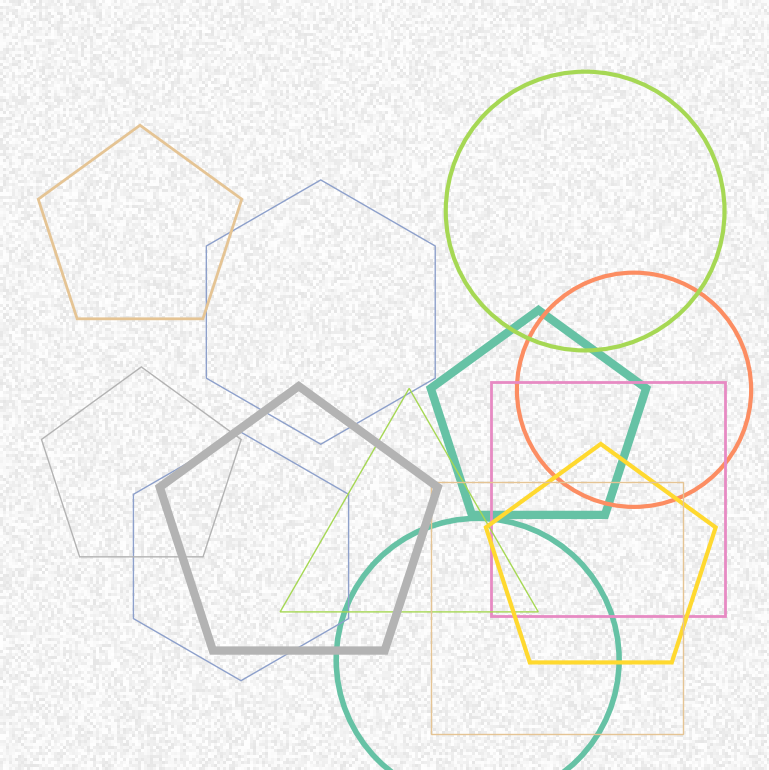[{"shape": "circle", "thickness": 2, "radius": 0.92, "center": [0.62, 0.143]}, {"shape": "pentagon", "thickness": 3, "radius": 0.74, "center": [0.699, 0.45]}, {"shape": "circle", "thickness": 1.5, "radius": 0.76, "center": [0.823, 0.494]}, {"shape": "hexagon", "thickness": 0.5, "radius": 0.86, "center": [0.417, 0.595]}, {"shape": "hexagon", "thickness": 0.5, "radius": 0.81, "center": [0.313, 0.277]}, {"shape": "square", "thickness": 1, "radius": 0.76, "center": [0.79, 0.352]}, {"shape": "circle", "thickness": 1.5, "radius": 0.91, "center": [0.76, 0.726]}, {"shape": "triangle", "thickness": 0.5, "radius": 0.97, "center": [0.531, 0.302]}, {"shape": "pentagon", "thickness": 1.5, "radius": 0.78, "center": [0.78, 0.267]}, {"shape": "pentagon", "thickness": 1, "radius": 0.69, "center": [0.182, 0.698]}, {"shape": "square", "thickness": 0.5, "radius": 0.82, "center": [0.724, 0.21]}, {"shape": "pentagon", "thickness": 3, "radius": 0.95, "center": [0.388, 0.309]}, {"shape": "pentagon", "thickness": 0.5, "radius": 0.68, "center": [0.184, 0.387]}]